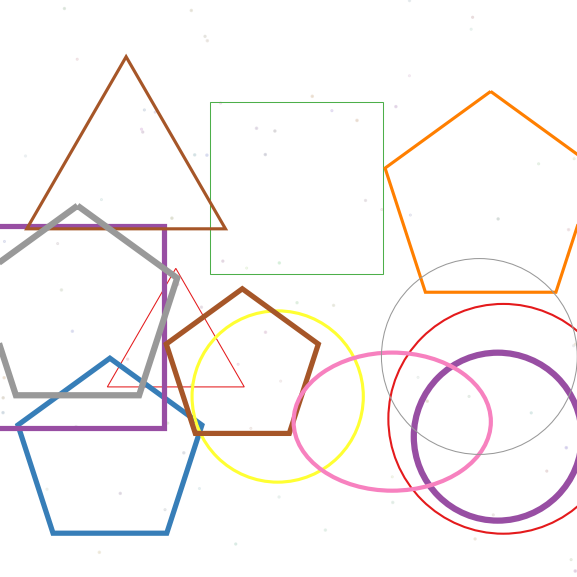[{"shape": "triangle", "thickness": 0.5, "radius": 0.68, "center": [0.304, 0.398]}, {"shape": "circle", "thickness": 1, "radius": 0.99, "center": [0.871, 0.274]}, {"shape": "pentagon", "thickness": 2.5, "radius": 0.84, "center": [0.19, 0.211]}, {"shape": "square", "thickness": 0.5, "radius": 0.75, "center": [0.513, 0.674]}, {"shape": "square", "thickness": 2.5, "radius": 0.88, "center": [0.109, 0.433]}, {"shape": "circle", "thickness": 3, "radius": 0.73, "center": [0.862, 0.243]}, {"shape": "pentagon", "thickness": 1.5, "radius": 0.96, "center": [0.85, 0.649]}, {"shape": "circle", "thickness": 1.5, "radius": 0.74, "center": [0.481, 0.313]}, {"shape": "pentagon", "thickness": 2.5, "radius": 0.69, "center": [0.42, 0.361]}, {"shape": "triangle", "thickness": 1.5, "radius": 0.99, "center": [0.218, 0.702]}, {"shape": "oval", "thickness": 2, "radius": 0.85, "center": [0.679, 0.269]}, {"shape": "circle", "thickness": 0.5, "radius": 0.85, "center": [0.83, 0.382]}, {"shape": "pentagon", "thickness": 3, "radius": 0.91, "center": [0.134, 0.462]}]